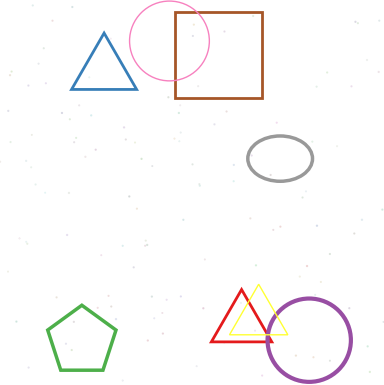[{"shape": "triangle", "thickness": 2, "radius": 0.45, "center": [0.627, 0.157]}, {"shape": "triangle", "thickness": 2, "radius": 0.49, "center": [0.27, 0.816]}, {"shape": "pentagon", "thickness": 2.5, "radius": 0.47, "center": [0.213, 0.114]}, {"shape": "circle", "thickness": 3, "radius": 0.54, "center": [0.803, 0.116]}, {"shape": "triangle", "thickness": 1, "radius": 0.44, "center": [0.672, 0.174]}, {"shape": "square", "thickness": 2, "radius": 0.56, "center": [0.568, 0.857]}, {"shape": "circle", "thickness": 1, "radius": 0.52, "center": [0.44, 0.894]}, {"shape": "oval", "thickness": 2.5, "radius": 0.42, "center": [0.728, 0.588]}]